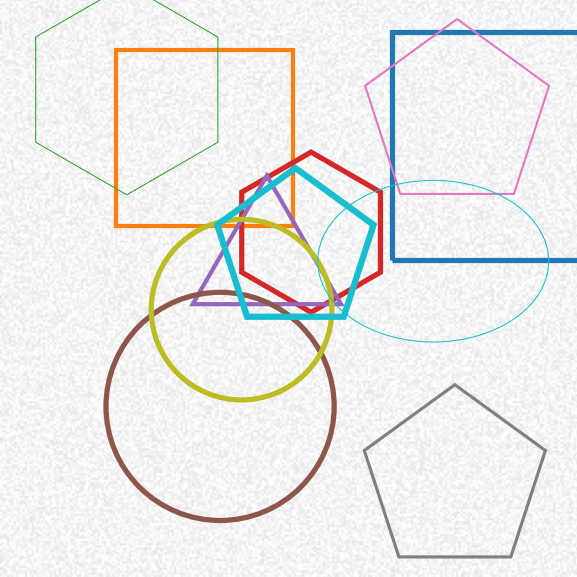[{"shape": "square", "thickness": 2.5, "radius": 0.99, "center": [0.876, 0.746]}, {"shape": "square", "thickness": 2, "radius": 0.76, "center": [0.354, 0.76]}, {"shape": "hexagon", "thickness": 0.5, "radius": 0.91, "center": [0.22, 0.844]}, {"shape": "hexagon", "thickness": 2.5, "radius": 0.69, "center": [0.539, 0.597]}, {"shape": "triangle", "thickness": 2, "radius": 0.74, "center": [0.462, 0.547]}, {"shape": "circle", "thickness": 2.5, "radius": 0.99, "center": [0.381, 0.295]}, {"shape": "pentagon", "thickness": 1, "radius": 0.84, "center": [0.791, 0.799]}, {"shape": "pentagon", "thickness": 1.5, "radius": 0.82, "center": [0.788, 0.168]}, {"shape": "circle", "thickness": 2.5, "radius": 0.78, "center": [0.418, 0.463]}, {"shape": "pentagon", "thickness": 3, "radius": 0.71, "center": [0.512, 0.566]}, {"shape": "oval", "thickness": 0.5, "radius": 1.0, "center": [0.75, 0.547]}]